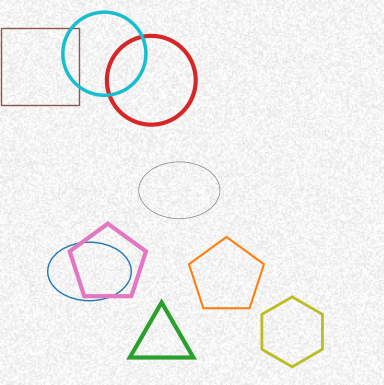[{"shape": "oval", "thickness": 1, "radius": 0.54, "center": [0.232, 0.295]}, {"shape": "pentagon", "thickness": 1.5, "radius": 0.51, "center": [0.588, 0.282]}, {"shape": "triangle", "thickness": 3, "radius": 0.48, "center": [0.42, 0.119]}, {"shape": "circle", "thickness": 3, "radius": 0.58, "center": [0.393, 0.792]}, {"shape": "square", "thickness": 1, "radius": 0.5, "center": [0.104, 0.828]}, {"shape": "pentagon", "thickness": 3, "radius": 0.52, "center": [0.28, 0.315]}, {"shape": "oval", "thickness": 0.5, "radius": 0.53, "center": [0.466, 0.506]}, {"shape": "hexagon", "thickness": 2, "radius": 0.45, "center": [0.759, 0.138]}, {"shape": "circle", "thickness": 2.5, "radius": 0.54, "center": [0.271, 0.861]}]